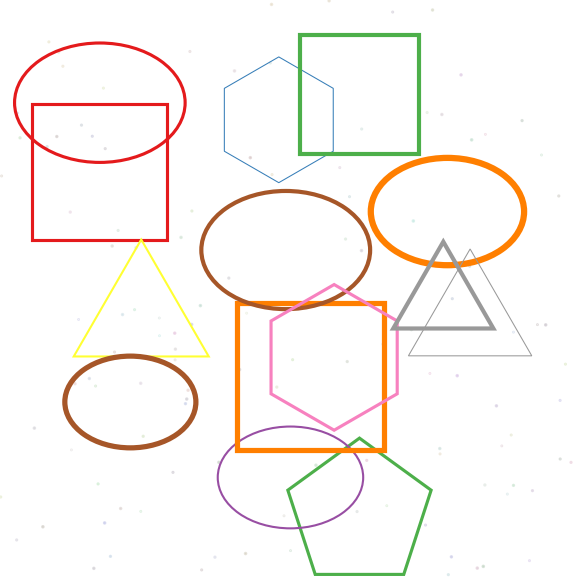[{"shape": "oval", "thickness": 1.5, "radius": 0.74, "center": [0.173, 0.821]}, {"shape": "square", "thickness": 1.5, "radius": 0.59, "center": [0.172, 0.701]}, {"shape": "hexagon", "thickness": 0.5, "radius": 0.54, "center": [0.483, 0.792]}, {"shape": "pentagon", "thickness": 1.5, "radius": 0.65, "center": [0.622, 0.11]}, {"shape": "square", "thickness": 2, "radius": 0.51, "center": [0.623, 0.836]}, {"shape": "oval", "thickness": 1, "radius": 0.63, "center": [0.503, 0.172]}, {"shape": "square", "thickness": 2.5, "radius": 0.64, "center": [0.538, 0.347]}, {"shape": "oval", "thickness": 3, "radius": 0.66, "center": [0.775, 0.633]}, {"shape": "triangle", "thickness": 1, "radius": 0.67, "center": [0.245, 0.449]}, {"shape": "oval", "thickness": 2, "radius": 0.73, "center": [0.495, 0.566]}, {"shape": "oval", "thickness": 2.5, "radius": 0.57, "center": [0.226, 0.303]}, {"shape": "hexagon", "thickness": 1.5, "radius": 0.63, "center": [0.579, 0.38]}, {"shape": "triangle", "thickness": 2, "radius": 0.5, "center": [0.768, 0.48]}, {"shape": "triangle", "thickness": 0.5, "radius": 0.62, "center": [0.814, 0.445]}]